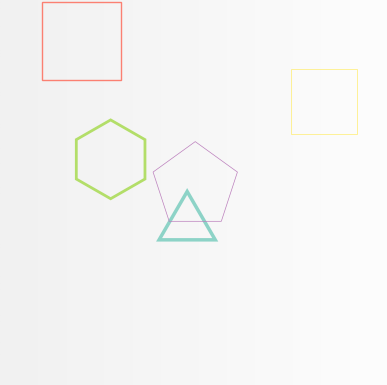[{"shape": "triangle", "thickness": 2.5, "radius": 0.42, "center": [0.483, 0.419]}, {"shape": "square", "thickness": 1, "radius": 0.51, "center": [0.209, 0.893]}, {"shape": "hexagon", "thickness": 2, "radius": 0.51, "center": [0.286, 0.586]}, {"shape": "pentagon", "thickness": 0.5, "radius": 0.57, "center": [0.504, 0.518]}, {"shape": "square", "thickness": 0.5, "radius": 0.42, "center": [0.837, 0.737]}]